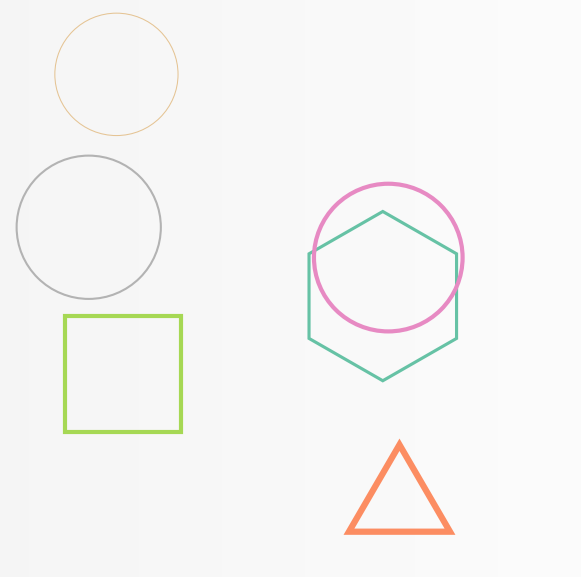[{"shape": "hexagon", "thickness": 1.5, "radius": 0.73, "center": [0.659, 0.486]}, {"shape": "triangle", "thickness": 3, "radius": 0.5, "center": [0.687, 0.129]}, {"shape": "circle", "thickness": 2, "radius": 0.64, "center": [0.668, 0.553]}, {"shape": "square", "thickness": 2, "radius": 0.5, "center": [0.212, 0.351]}, {"shape": "circle", "thickness": 0.5, "radius": 0.53, "center": [0.2, 0.87]}, {"shape": "circle", "thickness": 1, "radius": 0.62, "center": [0.153, 0.606]}]